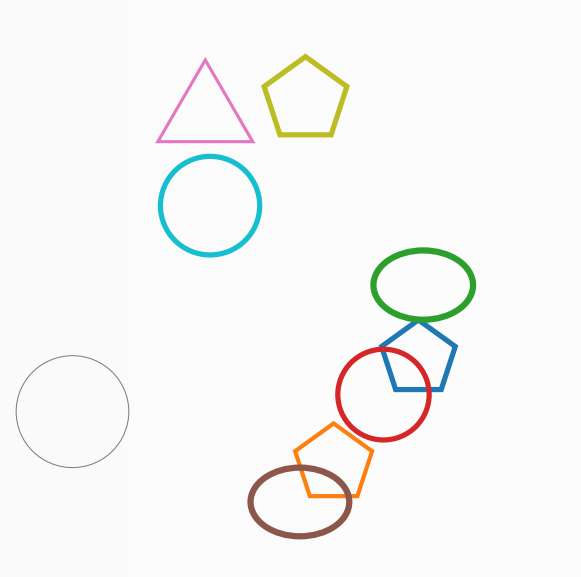[{"shape": "pentagon", "thickness": 2.5, "radius": 0.33, "center": [0.72, 0.379]}, {"shape": "pentagon", "thickness": 2, "radius": 0.35, "center": [0.574, 0.196]}, {"shape": "oval", "thickness": 3, "radius": 0.43, "center": [0.728, 0.506]}, {"shape": "circle", "thickness": 2.5, "radius": 0.39, "center": [0.66, 0.316]}, {"shape": "oval", "thickness": 3, "radius": 0.42, "center": [0.516, 0.13]}, {"shape": "triangle", "thickness": 1.5, "radius": 0.47, "center": [0.353, 0.801]}, {"shape": "circle", "thickness": 0.5, "radius": 0.48, "center": [0.125, 0.286]}, {"shape": "pentagon", "thickness": 2.5, "radius": 0.37, "center": [0.526, 0.826]}, {"shape": "circle", "thickness": 2.5, "radius": 0.43, "center": [0.361, 0.643]}]